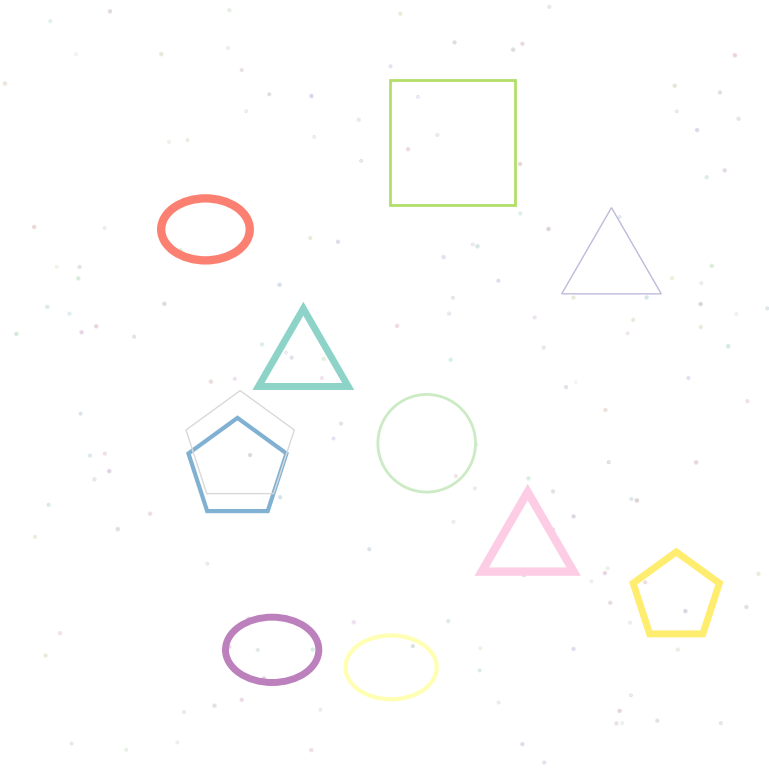[{"shape": "triangle", "thickness": 2.5, "radius": 0.34, "center": [0.394, 0.532]}, {"shape": "oval", "thickness": 1.5, "radius": 0.3, "center": [0.508, 0.133]}, {"shape": "triangle", "thickness": 0.5, "radius": 0.37, "center": [0.794, 0.656]}, {"shape": "oval", "thickness": 3, "radius": 0.29, "center": [0.267, 0.702]}, {"shape": "pentagon", "thickness": 1.5, "radius": 0.33, "center": [0.308, 0.39]}, {"shape": "square", "thickness": 1, "radius": 0.41, "center": [0.588, 0.815]}, {"shape": "triangle", "thickness": 3, "radius": 0.34, "center": [0.685, 0.292]}, {"shape": "pentagon", "thickness": 0.5, "radius": 0.37, "center": [0.312, 0.419]}, {"shape": "oval", "thickness": 2.5, "radius": 0.3, "center": [0.353, 0.156]}, {"shape": "circle", "thickness": 1, "radius": 0.32, "center": [0.554, 0.424]}, {"shape": "pentagon", "thickness": 2.5, "radius": 0.29, "center": [0.878, 0.224]}]